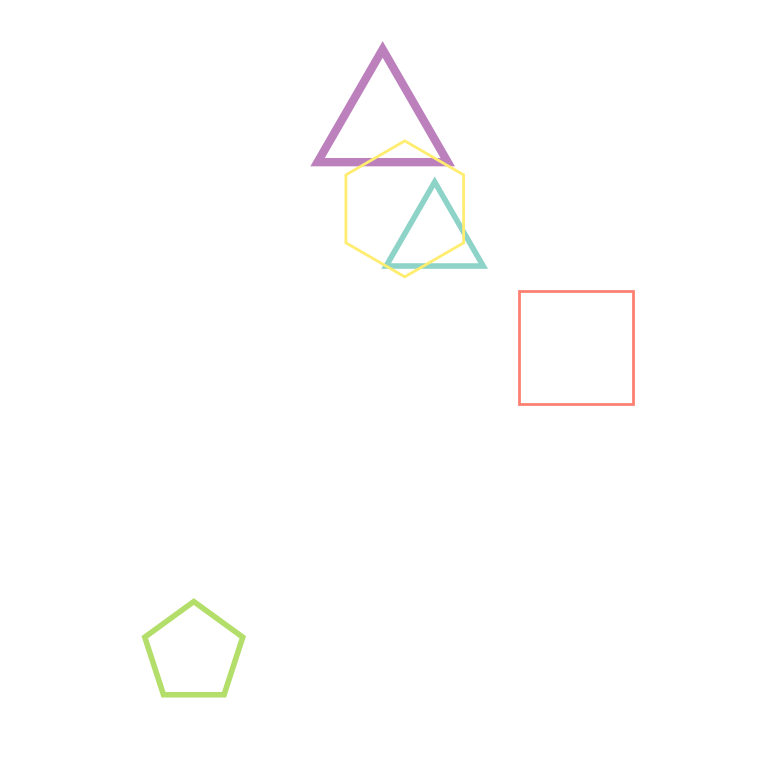[{"shape": "triangle", "thickness": 2, "radius": 0.36, "center": [0.565, 0.691]}, {"shape": "square", "thickness": 1, "radius": 0.37, "center": [0.748, 0.549]}, {"shape": "pentagon", "thickness": 2, "radius": 0.33, "center": [0.252, 0.152]}, {"shape": "triangle", "thickness": 3, "radius": 0.49, "center": [0.497, 0.838]}, {"shape": "hexagon", "thickness": 1, "radius": 0.44, "center": [0.526, 0.729]}]